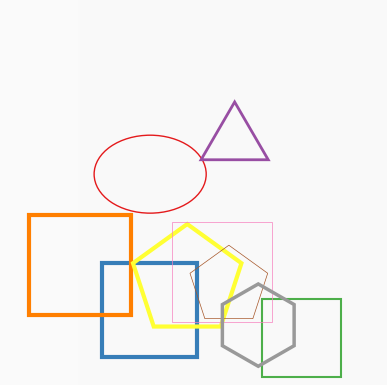[{"shape": "oval", "thickness": 1, "radius": 0.72, "center": [0.388, 0.548]}, {"shape": "square", "thickness": 3, "radius": 0.62, "center": [0.386, 0.195]}, {"shape": "square", "thickness": 1.5, "radius": 0.5, "center": [0.778, 0.122]}, {"shape": "triangle", "thickness": 2, "radius": 0.5, "center": [0.606, 0.635]}, {"shape": "square", "thickness": 3, "radius": 0.66, "center": [0.206, 0.312]}, {"shape": "pentagon", "thickness": 3, "radius": 0.74, "center": [0.483, 0.271]}, {"shape": "pentagon", "thickness": 0.5, "radius": 0.53, "center": [0.591, 0.258]}, {"shape": "square", "thickness": 0.5, "radius": 0.64, "center": [0.573, 0.294]}, {"shape": "hexagon", "thickness": 2.5, "radius": 0.53, "center": [0.666, 0.156]}]